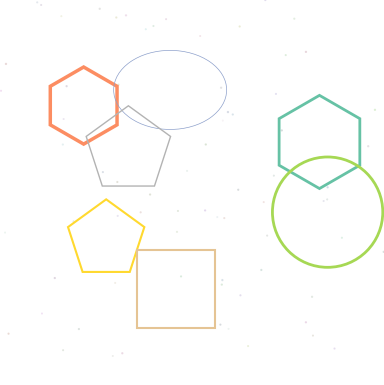[{"shape": "hexagon", "thickness": 2, "radius": 0.61, "center": [0.83, 0.631]}, {"shape": "hexagon", "thickness": 2.5, "radius": 0.5, "center": [0.217, 0.726]}, {"shape": "oval", "thickness": 0.5, "radius": 0.73, "center": [0.442, 0.766]}, {"shape": "circle", "thickness": 2, "radius": 0.72, "center": [0.851, 0.449]}, {"shape": "pentagon", "thickness": 1.5, "radius": 0.52, "center": [0.276, 0.378]}, {"shape": "square", "thickness": 1.5, "radius": 0.51, "center": [0.457, 0.249]}, {"shape": "pentagon", "thickness": 1, "radius": 0.58, "center": [0.333, 0.61]}]